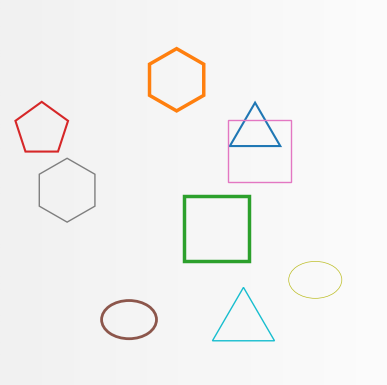[{"shape": "triangle", "thickness": 1.5, "radius": 0.38, "center": [0.658, 0.658]}, {"shape": "hexagon", "thickness": 2.5, "radius": 0.4, "center": [0.456, 0.793]}, {"shape": "square", "thickness": 2.5, "radius": 0.42, "center": [0.559, 0.407]}, {"shape": "pentagon", "thickness": 1.5, "radius": 0.36, "center": [0.108, 0.664]}, {"shape": "oval", "thickness": 2, "radius": 0.35, "center": [0.333, 0.17]}, {"shape": "square", "thickness": 1, "radius": 0.4, "center": [0.67, 0.607]}, {"shape": "hexagon", "thickness": 1, "radius": 0.41, "center": [0.173, 0.506]}, {"shape": "oval", "thickness": 0.5, "radius": 0.34, "center": [0.814, 0.273]}, {"shape": "triangle", "thickness": 1, "radius": 0.46, "center": [0.628, 0.161]}]